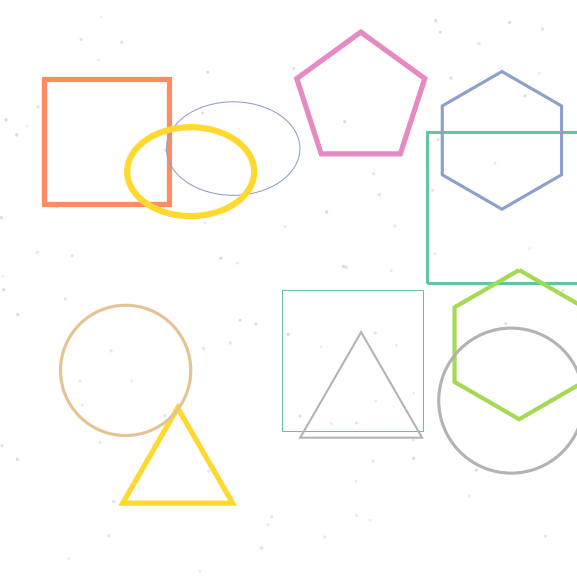[{"shape": "square", "thickness": 1.5, "radius": 0.66, "center": [0.87, 0.64]}, {"shape": "square", "thickness": 0.5, "radius": 0.61, "center": [0.61, 0.375]}, {"shape": "square", "thickness": 2.5, "radius": 0.54, "center": [0.184, 0.754]}, {"shape": "hexagon", "thickness": 1.5, "radius": 0.6, "center": [0.869, 0.756]}, {"shape": "oval", "thickness": 0.5, "radius": 0.58, "center": [0.404, 0.742]}, {"shape": "pentagon", "thickness": 2.5, "radius": 0.58, "center": [0.625, 0.827]}, {"shape": "hexagon", "thickness": 2, "radius": 0.65, "center": [0.899, 0.402]}, {"shape": "triangle", "thickness": 2.5, "radius": 0.55, "center": [0.308, 0.183]}, {"shape": "oval", "thickness": 3, "radius": 0.55, "center": [0.33, 0.702]}, {"shape": "circle", "thickness": 1.5, "radius": 0.56, "center": [0.218, 0.358]}, {"shape": "circle", "thickness": 1.5, "radius": 0.63, "center": [0.885, 0.305]}, {"shape": "triangle", "thickness": 1, "radius": 0.61, "center": [0.625, 0.302]}]